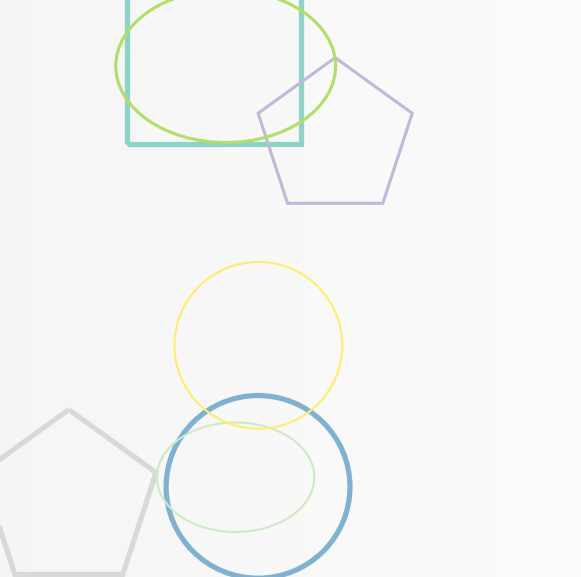[{"shape": "square", "thickness": 2.5, "radius": 0.75, "center": [0.367, 0.9]}, {"shape": "pentagon", "thickness": 1.5, "radius": 0.7, "center": [0.577, 0.76]}, {"shape": "circle", "thickness": 2.5, "radius": 0.79, "center": [0.444, 0.156]}, {"shape": "oval", "thickness": 1.5, "radius": 0.95, "center": [0.388, 0.885]}, {"shape": "pentagon", "thickness": 2.5, "radius": 0.79, "center": [0.118, 0.132]}, {"shape": "oval", "thickness": 1, "radius": 0.68, "center": [0.405, 0.173]}, {"shape": "circle", "thickness": 1, "radius": 0.72, "center": [0.445, 0.401]}]